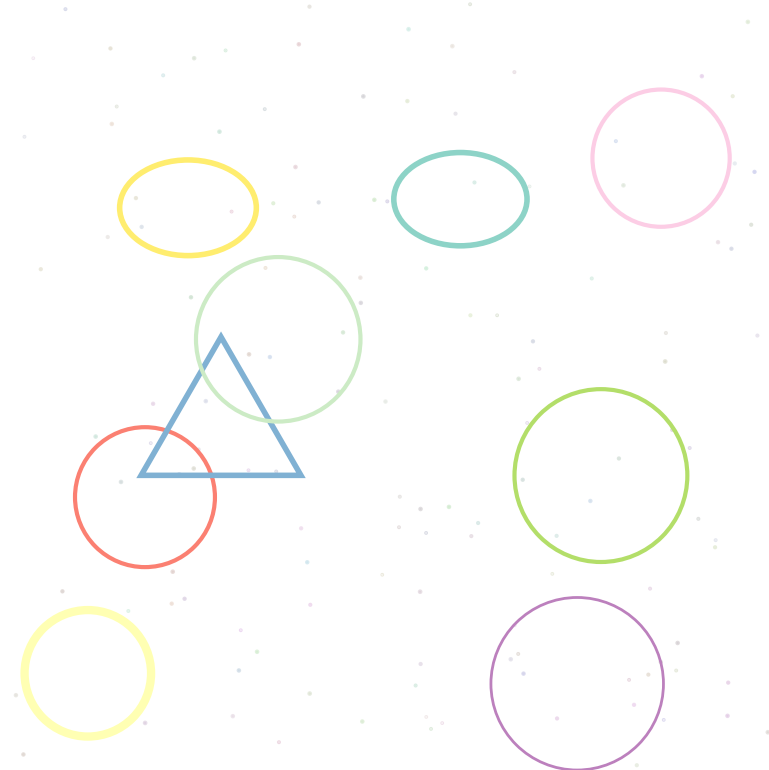[{"shape": "oval", "thickness": 2, "radius": 0.43, "center": [0.598, 0.741]}, {"shape": "circle", "thickness": 3, "radius": 0.41, "center": [0.114, 0.126]}, {"shape": "circle", "thickness": 1.5, "radius": 0.45, "center": [0.188, 0.354]}, {"shape": "triangle", "thickness": 2, "radius": 0.6, "center": [0.287, 0.443]}, {"shape": "circle", "thickness": 1.5, "radius": 0.56, "center": [0.78, 0.382]}, {"shape": "circle", "thickness": 1.5, "radius": 0.45, "center": [0.859, 0.795]}, {"shape": "circle", "thickness": 1, "radius": 0.56, "center": [0.75, 0.112]}, {"shape": "circle", "thickness": 1.5, "radius": 0.53, "center": [0.361, 0.559]}, {"shape": "oval", "thickness": 2, "radius": 0.44, "center": [0.244, 0.73]}]